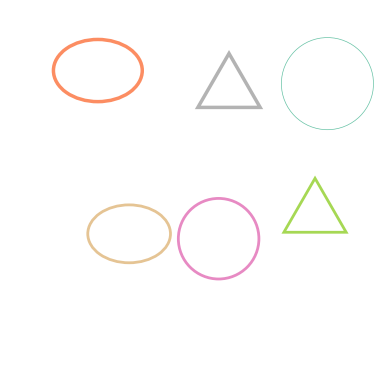[{"shape": "circle", "thickness": 0.5, "radius": 0.6, "center": [0.85, 0.783]}, {"shape": "oval", "thickness": 2.5, "radius": 0.58, "center": [0.254, 0.817]}, {"shape": "circle", "thickness": 2, "radius": 0.52, "center": [0.568, 0.38]}, {"shape": "triangle", "thickness": 2, "radius": 0.47, "center": [0.818, 0.443]}, {"shape": "oval", "thickness": 2, "radius": 0.54, "center": [0.335, 0.393]}, {"shape": "triangle", "thickness": 2.5, "radius": 0.47, "center": [0.595, 0.768]}]